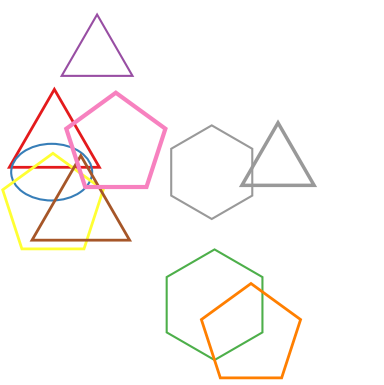[{"shape": "triangle", "thickness": 2, "radius": 0.67, "center": [0.141, 0.633]}, {"shape": "oval", "thickness": 1.5, "radius": 0.53, "center": [0.134, 0.553]}, {"shape": "hexagon", "thickness": 1.5, "radius": 0.72, "center": [0.557, 0.208]}, {"shape": "triangle", "thickness": 1.5, "radius": 0.53, "center": [0.252, 0.856]}, {"shape": "pentagon", "thickness": 2, "radius": 0.68, "center": [0.652, 0.128]}, {"shape": "pentagon", "thickness": 2, "radius": 0.69, "center": [0.138, 0.465]}, {"shape": "triangle", "thickness": 2, "radius": 0.73, "center": [0.21, 0.449]}, {"shape": "pentagon", "thickness": 3, "radius": 0.68, "center": [0.301, 0.624]}, {"shape": "triangle", "thickness": 2.5, "radius": 0.54, "center": [0.722, 0.573]}, {"shape": "hexagon", "thickness": 1.5, "radius": 0.61, "center": [0.55, 0.553]}]